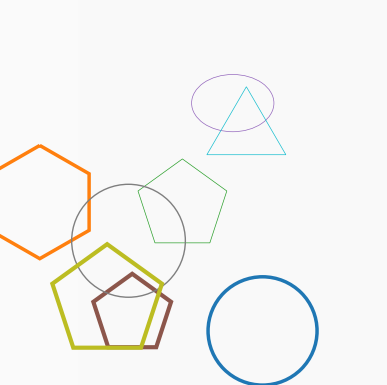[{"shape": "circle", "thickness": 2.5, "radius": 0.7, "center": [0.678, 0.14]}, {"shape": "hexagon", "thickness": 2.5, "radius": 0.74, "center": [0.103, 0.475]}, {"shape": "pentagon", "thickness": 0.5, "radius": 0.6, "center": [0.471, 0.467]}, {"shape": "oval", "thickness": 0.5, "radius": 0.53, "center": [0.601, 0.732]}, {"shape": "pentagon", "thickness": 3, "radius": 0.53, "center": [0.341, 0.183]}, {"shape": "circle", "thickness": 1, "radius": 0.73, "center": [0.332, 0.375]}, {"shape": "pentagon", "thickness": 3, "radius": 0.74, "center": [0.276, 0.217]}, {"shape": "triangle", "thickness": 0.5, "radius": 0.59, "center": [0.636, 0.657]}]